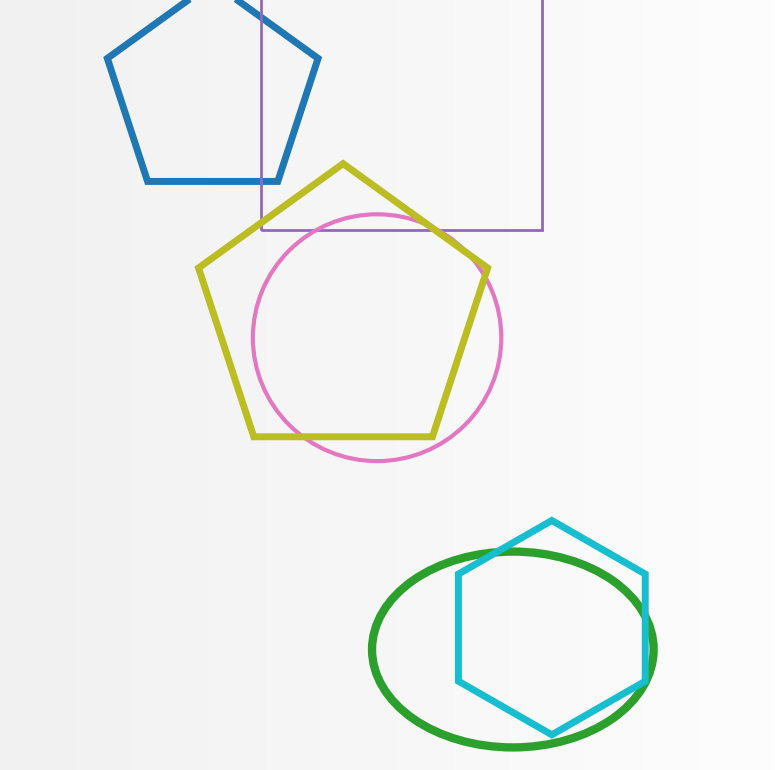[{"shape": "pentagon", "thickness": 2.5, "radius": 0.71, "center": [0.274, 0.88]}, {"shape": "oval", "thickness": 3, "radius": 0.91, "center": [0.662, 0.156]}, {"shape": "square", "thickness": 1, "radius": 0.91, "center": [0.518, 0.883]}, {"shape": "circle", "thickness": 1.5, "radius": 0.8, "center": [0.487, 0.561]}, {"shape": "pentagon", "thickness": 2.5, "radius": 0.98, "center": [0.443, 0.591]}, {"shape": "hexagon", "thickness": 2.5, "radius": 0.7, "center": [0.712, 0.185]}]